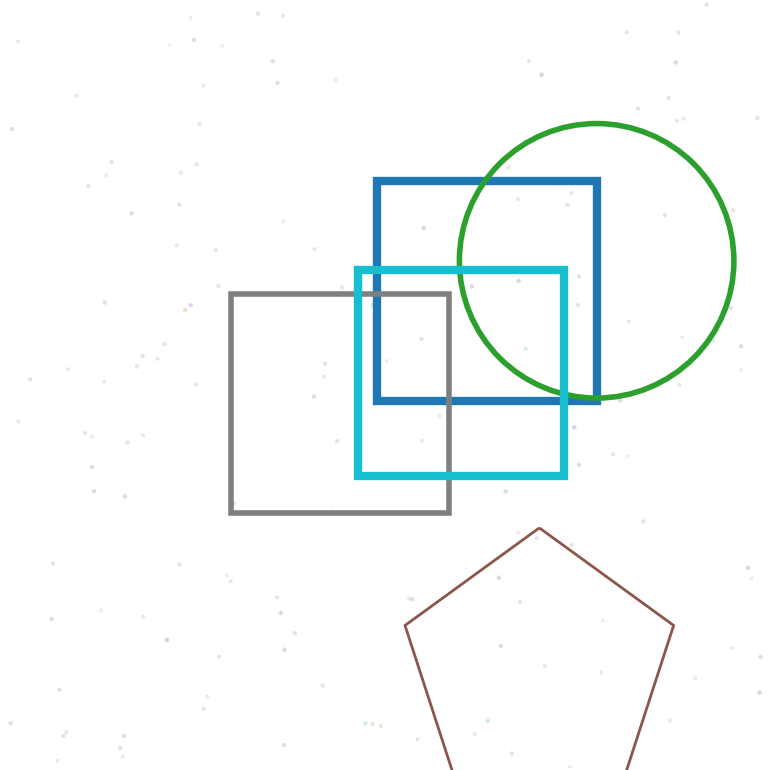[{"shape": "square", "thickness": 3, "radius": 0.71, "center": [0.632, 0.622]}, {"shape": "circle", "thickness": 2, "radius": 0.89, "center": [0.775, 0.661]}, {"shape": "pentagon", "thickness": 1, "radius": 0.92, "center": [0.7, 0.131]}, {"shape": "square", "thickness": 2, "radius": 0.71, "center": [0.442, 0.476]}, {"shape": "square", "thickness": 3, "radius": 0.67, "center": [0.599, 0.515]}]